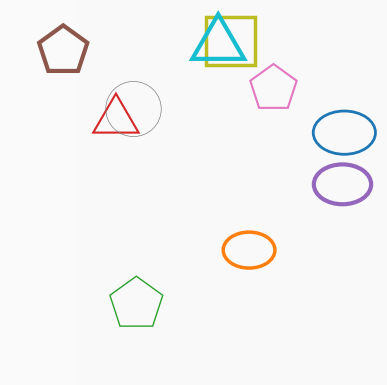[{"shape": "oval", "thickness": 2, "radius": 0.4, "center": [0.889, 0.655]}, {"shape": "oval", "thickness": 2.5, "radius": 0.33, "center": [0.643, 0.35]}, {"shape": "pentagon", "thickness": 1, "radius": 0.36, "center": [0.352, 0.211]}, {"shape": "triangle", "thickness": 1.5, "radius": 0.34, "center": [0.299, 0.689]}, {"shape": "oval", "thickness": 3, "radius": 0.37, "center": [0.884, 0.521]}, {"shape": "pentagon", "thickness": 3, "radius": 0.33, "center": [0.163, 0.869]}, {"shape": "pentagon", "thickness": 1.5, "radius": 0.31, "center": [0.706, 0.771]}, {"shape": "circle", "thickness": 0.5, "radius": 0.36, "center": [0.345, 0.717]}, {"shape": "square", "thickness": 2.5, "radius": 0.31, "center": [0.595, 0.893]}, {"shape": "triangle", "thickness": 3, "radius": 0.39, "center": [0.563, 0.886]}]